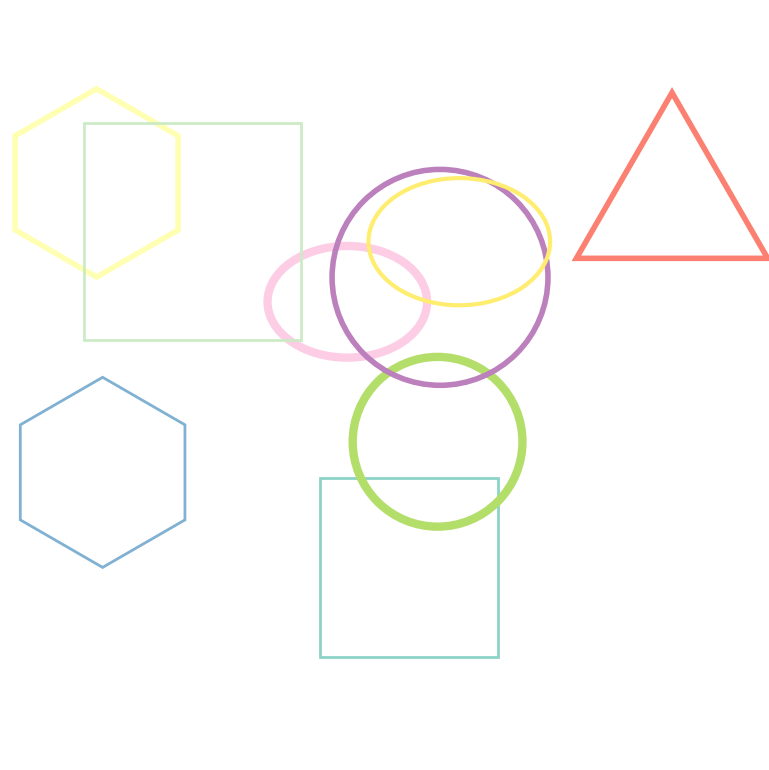[{"shape": "square", "thickness": 1, "radius": 0.58, "center": [0.531, 0.263]}, {"shape": "hexagon", "thickness": 2, "radius": 0.61, "center": [0.125, 0.762]}, {"shape": "triangle", "thickness": 2, "radius": 0.72, "center": [0.873, 0.736]}, {"shape": "hexagon", "thickness": 1, "radius": 0.62, "center": [0.133, 0.387]}, {"shape": "circle", "thickness": 3, "radius": 0.55, "center": [0.568, 0.426]}, {"shape": "oval", "thickness": 3, "radius": 0.52, "center": [0.451, 0.608]}, {"shape": "circle", "thickness": 2, "radius": 0.7, "center": [0.571, 0.64]}, {"shape": "square", "thickness": 1, "radius": 0.71, "center": [0.25, 0.7]}, {"shape": "oval", "thickness": 1.5, "radius": 0.59, "center": [0.596, 0.686]}]